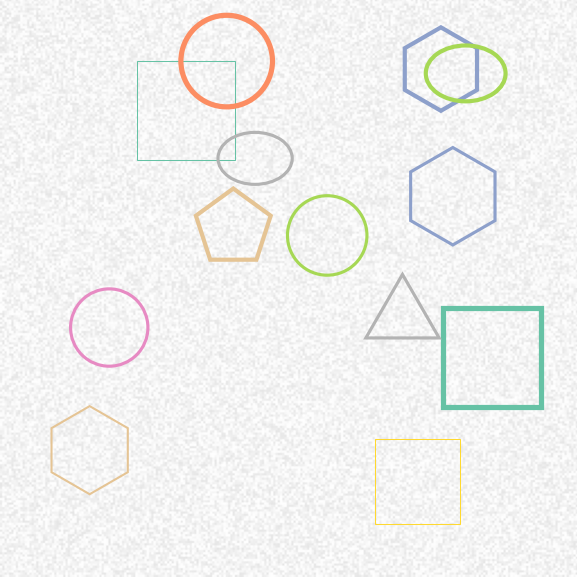[{"shape": "square", "thickness": 2.5, "radius": 0.43, "center": [0.852, 0.38]}, {"shape": "square", "thickness": 0.5, "radius": 0.43, "center": [0.322, 0.808]}, {"shape": "circle", "thickness": 2.5, "radius": 0.4, "center": [0.393, 0.893]}, {"shape": "hexagon", "thickness": 1.5, "radius": 0.42, "center": [0.784, 0.659]}, {"shape": "hexagon", "thickness": 2, "radius": 0.36, "center": [0.763, 0.88]}, {"shape": "circle", "thickness": 1.5, "radius": 0.33, "center": [0.189, 0.432]}, {"shape": "oval", "thickness": 2, "radius": 0.35, "center": [0.806, 0.872]}, {"shape": "circle", "thickness": 1.5, "radius": 0.34, "center": [0.567, 0.591]}, {"shape": "square", "thickness": 0.5, "radius": 0.37, "center": [0.722, 0.165]}, {"shape": "hexagon", "thickness": 1, "radius": 0.38, "center": [0.155, 0.22]}, {"shape": "pentagon", "thickness": 2, "radius": 0.34, "center": [0.404, 0.605]}, {"shape": "triangle", "thickness": 1.5, "radius": 0.37, "center": [0.697, 0.451]}, {"shape": "oval", "thickness": 1.5, "radius": 0.32, "center": [0.442, 0.725]}]